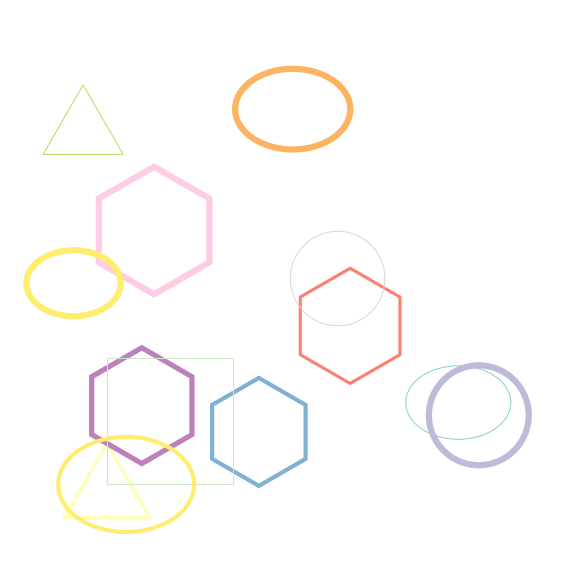[{"shape": "oval", "thickness": 0.5, "radius": 0.45, "center": [0.794, 0.302]}, {"shape": "triangle", "thickness": 1.5, "radius": 0.43, "center": [0.185, 0.145]}, {"shape": "circle", "thickness": 3, "radius": 0.43, "center": [0.829, 0.28]}, {"shape": "hexagon", "thickness": 1.5, "radius": 0.5, "center": [0.606, 0.435]}, {"shape": "hexagon", "thickness": 2, "radius": 0.47, "center": [0.448, 0.251]}, {"shape": "oval", "thickness": 3, "radius": 0.5, "center": [0.507, 0.81]}, {"shape": "triangle", "thickness": 0.5, "radius": 0.4, "center": [0.144, 0.772]}, {"shape": "hexagon", "thickness": 3, "radius": 0.55, "center": [0.267, 0.6]}, {"shape": "circle", "thickness": 0.5, "radius": 0.41, "center": [0.585, 0.517]}, {"shape": "hexagon", "thickness": 2.5, "radius": 0.5, "center": [0.246, 0.297]}, {"shape": "square", "thickness": 0.5, "radius": 0.55, "center": [0.295, 0.27]}, {"shape": "oval", "thickness": 2, "radius": 0.59, "center": [0.218, 0.16]}, {"shape": "oval", "thickness": 3, "radius": 0.41, "center": [0.127, 0.509]}]